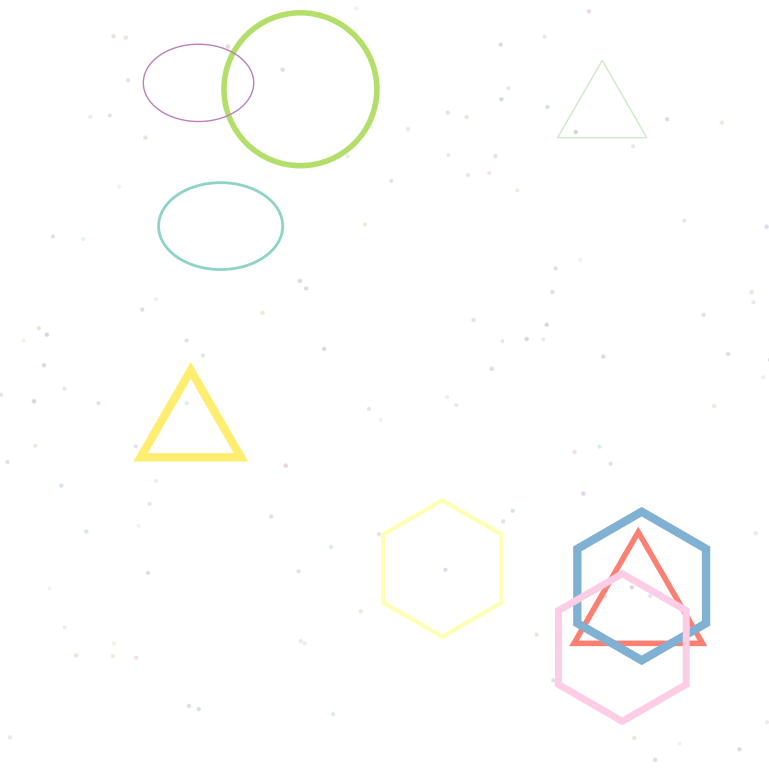[{"shape": "oval", "thickness": 1, "radius": 0.4, "center": [0.287, 0.706]}, {"shape": "hexagon", "thickness": 1.5, "radius": 0.44, "center": [0.574, 0.262]}, {"shape": "triangle", "thickness": 2, "radius": 0.48, "center": [0.829, 0.213]}, {"shape": "hexagon", "thickness": 3, "radius": 0.48, "center": [0.833, 0.239]}, {"shape": "circle", "thickness": 2, "radius": 0.5, "center": [0.39, 0.884]}, {"shape": "hexagon", "thickness": 2.5, "radius": 0.48, "center": [0.808, 0.159]}, {"shape": "oval", "thickness": 0.5, "radius": 0.36, "center": [0.258, 0.892]}, {"shape": "triangle", "thickness": 0.5, "radius": 0.33, "center": [0.782, 0.855]}, {"shape": "triangle", "thickness": 3, "radius": 0.38, "center": [0.248, 0.444]}]